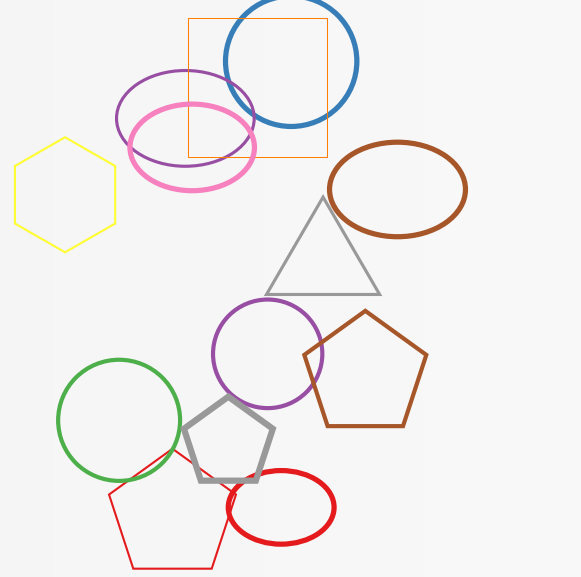[{"shape": "oval", "thickness": 2.5, "radius": 0.46, "center": [0.484, 0.121]}, {"shape": "pentagon", "thickness": 1, "radius": 0.57, "center": [0.297, 0.107]}, {"shape": "circle", "thickness": 2.5, "radius": 0.56, "center": [0.501, 0.893]}, {"shape": "circle", "thickness": 2, "radius": 0.52, "center": [0.205, 0.271]}, {"shape": "oval", "thickness": 1.5, "radius": 0.59, "center": [0.319, 0.794]}, {"shape": "circle", "thickness": 2, "radius": 0.47, "center": [0.461, 0.386]}, {"shape": "square", "thickness": 0.5, "radius": 0.6, "center": [0.443, 0.847]}, {"shape": "hexagon", "thickness": 1, "radius": 0.5, "center": [0.112, 0.662]}, {"shape": "pentagon", "thickness": 2, "radius": 0.55, "center": [0.628, 0.35]}, {"shape": "oval", "thickness": 2.5, "radius": 0.58, "center": [0.684, 0.671]}, {"shape": "oval", "thickness": 2.5, "radius": 0.54, "center": [0.331, 0.744]}, {"shape": "triangle", "thickness": 1.5, "radius": 0.56, "center": [0.556, 0.545]}, {"shape": "pentagon", "thickness": 3, "radius": 0.4, "center": [0.393, 0.232]}]